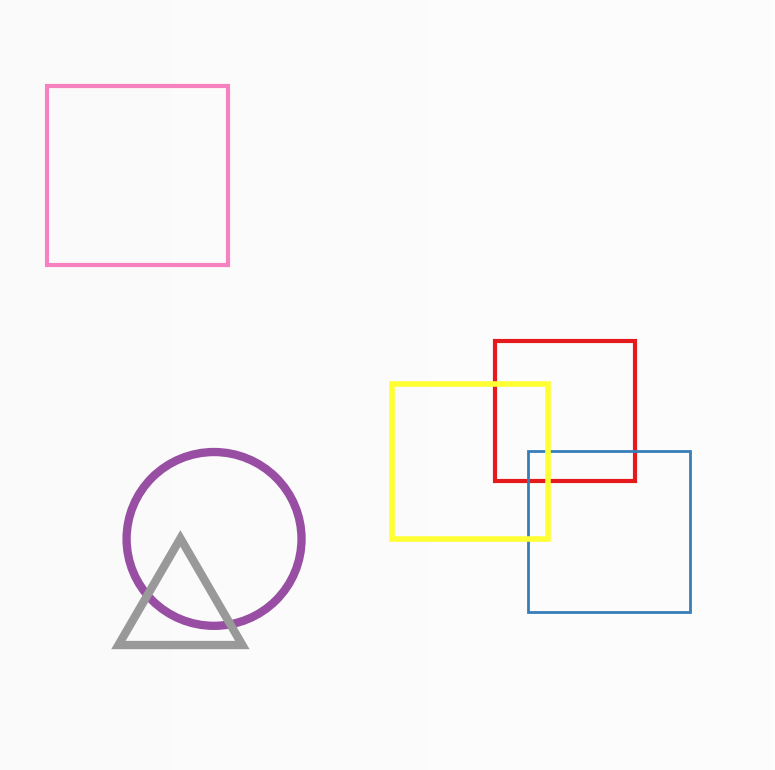[{"shape": "square", "thickness": 1.5, "radius": 0.45, "center": [0.729, 0.466]}, {"shape": "square", "thickness": 1, "radius": 0.52, "center": [0.786, 0.31]}, {"shape": "circle", "thickness": 3, "radius": 0.56, "center": [0.276, 0.3]}, {"shape": "square", "thickness": 2, "radius": 0.5, "center": [0.606, 0.4]}, {"shape": "square", "thickness": 1.5, "radius": 0.58, "center": [0.178, 0.772]}, {"shape": "triangle", "thickness": 3, "radius": 0.46, "center": [0.233, 0.208]}]